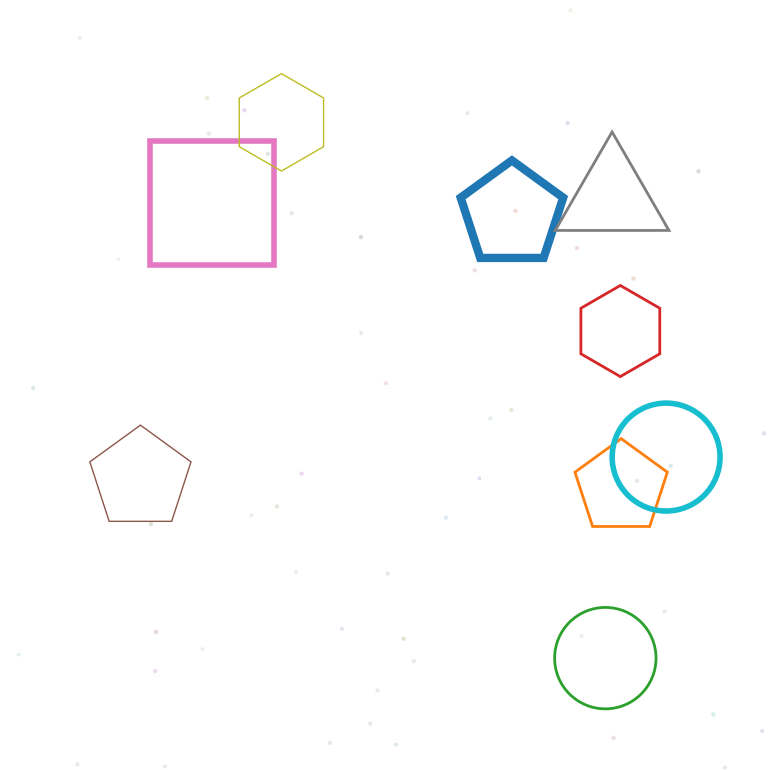[{"shape": "pentagon", "thickness": 3, "radius": 0.35, "center": [0.665, 0.722]}, {"shape": "pentagon", "thickness": 1, "radius": 0.32, "center": [0.807, 0.367]}, {"shape": "circle", "thickness": 1, "radius": 0.33, "center": [0.786, 0.145]}, {"shape": "hexagon", "thickness": 1, "radius": 0.3, "center": [0.806, 0.57]}, {"shape": "pentagon", "thickness": 0.5, "radius": 0.35, "center": [0.182, 0.379]}, {"shape": "square", "thickness": 2, "radius": 0.4, "center": [0.275, 0.737]}, {"shape": "triangle", "thickness": 1, "radius": 0.43, "center": [0.795, 0.743]}, {"shape": "hexagon", "thickness": 0.5, "radius": 0.32, "center": [0.365, 0.841]}, {"shape": "circle", "thickness": 2, "radius": 0.35, "center": [0.865, 0.406]}]